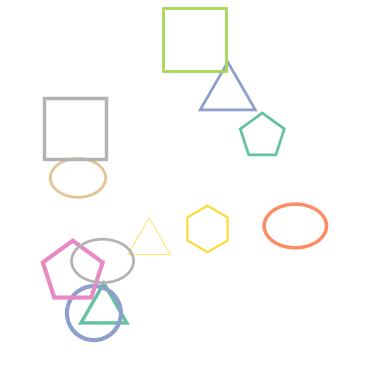[{"shape": "triangle", "thickness": 2.5, "radius": 0.34, "center": [0.27, 0.196]}, {"shape": "pentagon", "thickness": 2, "radius": 0.3, "center": [0.681, 0.646]}, {"shape": "oval", "thickness": 2.5, "radius": 0.41, "center": [0.767, 0.413]}, {"shape": "triangle", "thickness": 2, "radius": 0.41, "center": [0.592, 0.756]}, {"shape": "circle", "thickness": 3, "radius": 0.35, "center": [0.244, 0.187]}, {"shape": "pentagon", "thickness": 3, "radius": 0.41, "center": [0.189, 0.293]}, {"shape": "square", "thickness": 2, "radius": 0.41, "center": [0.505, 0.897]}, {"shape": "hexagon", "thickness": 1.5, "radius": 0.3, "center": [0.539, 0.405]}, {"shape": "triangle", "thickness": 0.5, "radius": 0.32, "center": [0.387, 0.37]}, {"shape": "oval", "thickness": 2, "radius": 0.36, "center": [0.203, 0.538]}, {"shape": "square", "thickness": 2.5, "radius": 0.4, "center": [0.195, 0.666]}, {"shape": "oval", "thickness": 2, "radius": 0.4, "center": [0.266, 0.322]}]